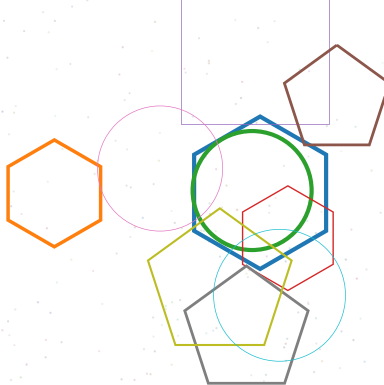[{"shape": "hexagon", "thickness": 3, "radius": 0.99, "center": [0.676, 0.499]}, {"shape": "hexagon", "thickness": 2.5, "radius": 0.69, "center": [0.141, 0.498]}, {"shape": "circle", "thickness": 3, "radius": 0.77, "center": [0.655, 0.505]}, {"shape": "hexagon", "thickness": 1, "radius": 0.68, "center": [0.748, 0.381]}, {"shape": "square", "thickness": 0.5, "radius": 0.96, "center": [0.663, 0.871]}, {"shape": "pentagon", "thickness": 2, "radius": 0.72, "center": [0.875, 0.74]}, {"shape": "circle", "thickness": 0.5, "radius": 0.81, "center": [0.416, 0.562]}, {"shape": "pentagon", "thickness": 2, "radius": 0.84, "center": [0.64, 0.141]}, {"shape": "pentagon", "thickness": 1.5, "radius": 0.98, "center": [0.571, 0.263]}, {"shape": "circle", "thickness": 0.5, "radius": 0.86, "center": [0.726, 0.233]}]